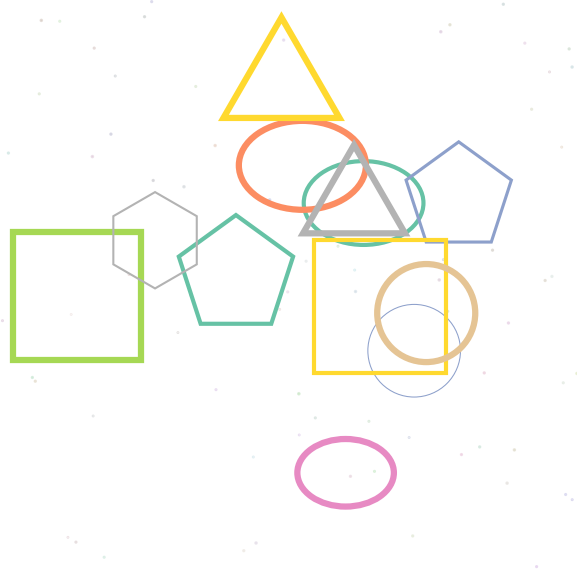[{"shape": "oval", "thickness": 2, "radius": 0.52, "center": [0.63, 0.648]}, {"shape": "pentagon", "thickness": 2, "radius": 0.52, "center": [0.409, 0.523]}, {"shape": "oval", "thickness": 3, "radius": 0.55, "center": [0.524, 0.713]}, {"shape": "circle", "thickness": 0.5, "radius": 0.4, "center": [0.717, 0.392]}, {"shape": "pentagon", "thickness": 1.5, "radius": 0.48, "center": [0.794, 0.658]}, {"shape": "oval", "thickness": 3, "radius": 0.42, "center": [0.598, 0.18]}, {"shape": "square", "thickness": 3, "radius": 0.55, "center": [0.134, 0.486]}, {"shape": "square", "thickness": 2, "radius": 0.58, "center": [0.658, 0.469]}, {"shape": "triangle", "thickness": 3, "radius": 0.58, "center": [0.487, 0.853]}, {"shape": "circle", "thickness": 3, "radius": 0.42, "center": [0.738, 0.457]}, {"shape": "triangle", "thickness": 3, "radius": 0.51, "center": [0.613, 0.646]}, {"shape": "hexagon", "thickness": 1, "radius": 0.42, "center": [0.268, 0.583]}]